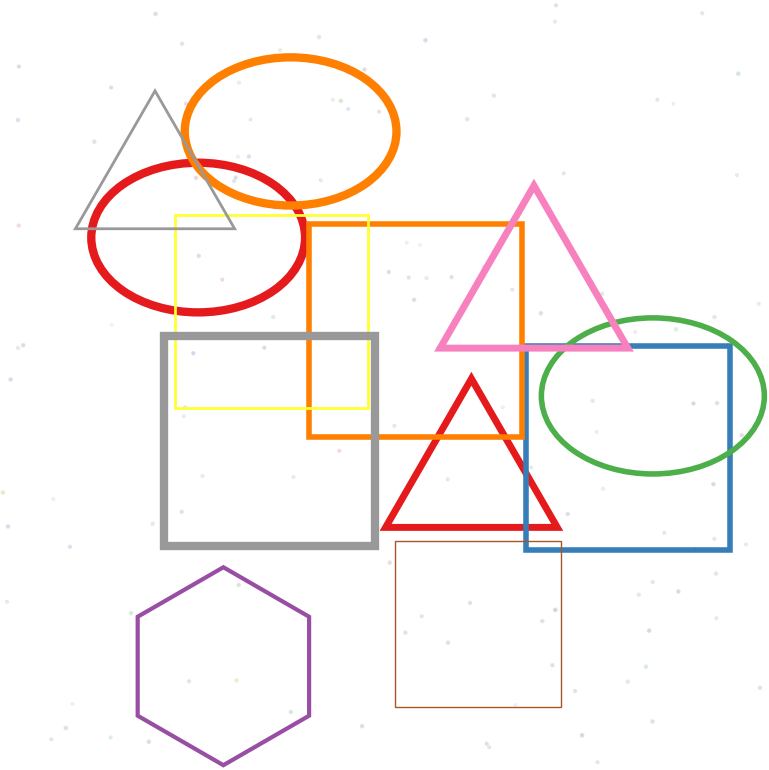[{"shape": "triangle", "thickness": 2.5, "radius": 0.64, "center": [0.612, 0.379]}, {"shape": "oval", "thickness": 3, "radius": 0.69, "center": [0.257, 0.691]}, {"shape": "square", "thickness": 2, "radius": 0.66, "center": [0.815, 0.418]}, {"shape": "oval", "thickness": 2, "radius": 0.72, "center": [0.848, 0.486]}, {"shape": "hexagon", "thickness": 1.5, "radius": 0.64, "center": [0.29, 0.135]}, {"shape": "oval", "thickness": 3, "radius": 0.69, "center": [0.377, 0.829]}, {"shape": "square", "thickness": 2, "radius": 0.69, "center": [0.54, 0.571]}, {"shape": "square", "thickness": 1, "radius": 0.63, "center": [0.353, 0.595]}, {"shape": "square", "thickness": 0.5, "radius": 0.54, "center": [0.62, 0.19]}, {"shape": "triangle", "thickness": 2.5, "radius": 0.7, "center": [0.693, 0.618]}, {"shape": "square", "thickness": 3, "radius": 0.68, "center": [0.35, 0.427]}, {"shape": "triangle", "thickness": 1, "radius": 0.6, "center": [0.201, 0.763]}]